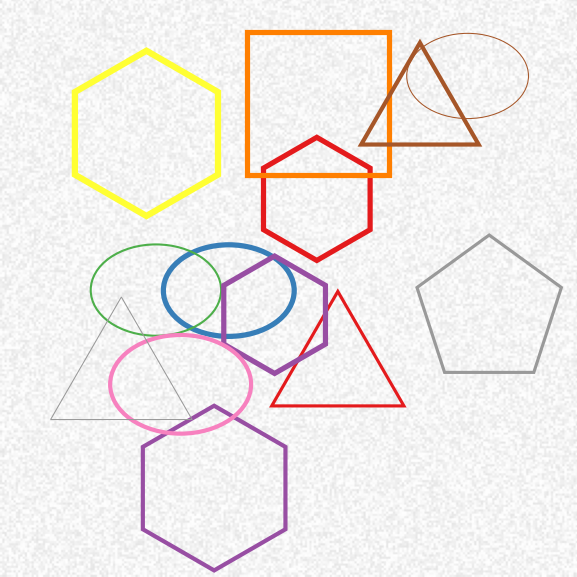[{"shape": "hexagon", "thickness": 2.5, "radius": 0.53, "center": [0.549, 0.655]}, {"shape": "triangle", "thickness": 1.5, "radius": 0.66, "center": [0.585, 0.362]}, {"shape": "oval", "thickness": 2.5, "radius": 0.57, "center": [0.396, 0.496]}, {"shape": "oval", "thickness": 1, "radius": 0.56, "center": [0.27, 0.497]}, {"shape": "hexagon", "thickness": 2, "radius": 0.71, "center": [0.371, 0.154]}, {"shape": "hexagon", "thickness": 2.5, "radius": 0.51, "center": [0.476, 0.454]}, {"shape": "square", "thickness": 2.5, "radius": 0.62, "center": [0.551, 0.82]}, {"shape": "hexagon", "thickness": 3, "radius": 0.72, "center": [0.254, 0.768]}, {"shape": "oval", "thickness": 0.5, "radius": 0.53, "center": [0.81, 0.868]}, {"shape": "triangle", "thickness": 2, "radius": 0.59, "center": [0.727, 0.808]}, {"shape": "oval", "thickness": 2, "radius": 0.61, "center": [0.313, 0.334]}, {"shape": "pentagon", "thickness": 1.5, "radius": 0.66, "center": [0.847, 0.461]}, {"shape": "triangle", "thickness": 0.5, "radius": 0.71, "center": [0.21, 0.343]}]